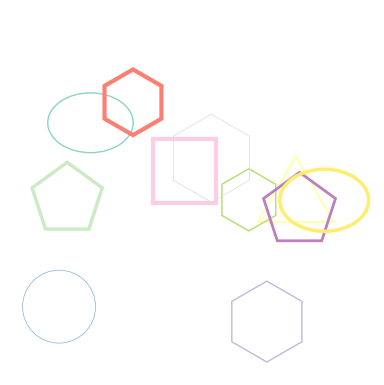[{"shape": "oval", "thickness": 1, "radius": 0.55, "center": [0.235, 0.681]}, {"shape": "triangle", "thickness": 1.5, "radius": 0.57, "center": [0.768, 0.481]}, {"shape": "hexagon", "thickness": 1, "radius": 0.53, "center": [0.693, 0.165]}, {"shape": "hexagon", "thickness": 3, "radius": 0.43, "center": [0.345, 0.734]}, {"shape": "circle", "thickness": 0.5, "radius": 0.47, "center": [0.153, 0.204]}, {"shape": "hexagon", "thickness": 1, "radius": 0.4, "center": [0.646, 0.481]}, {"shape": "square", "thickness": 3, "radius": 0.41, "center": [0.479, 0.555]}, {"shape": "hexagon", "thickness": 0.5, "radius": 0.57, "center": [0.549, 0.589]}, {"shape": "pentagon", "thickness": 2, "radius": 0.49, "center": [0.778, 0.454]}, {"shape": "pentagon", "thickness": 2.5, "radius": 0.48, "center": [0.174, 0.483]}, {"shape": "oval", "thickness": 2.5, "radius": 0.58, "center": [0.842, 0.48]}]